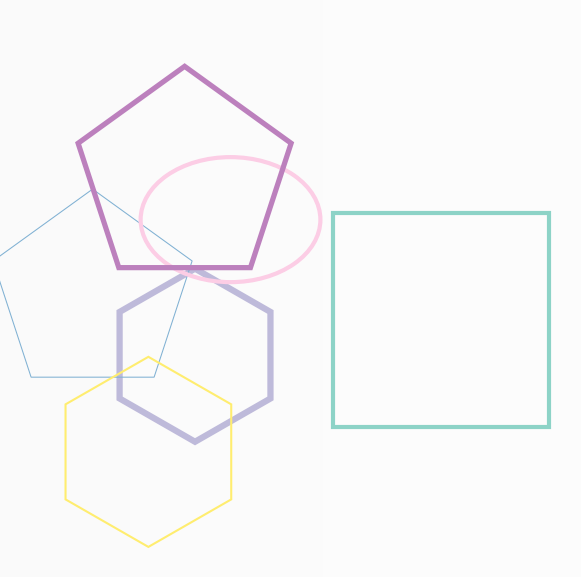[{"shape": "square", "thickness": 2, "radius": 0.93, "center": [0.759, 0.445]}, {"shape": "hexagon", "thickness": 3, "radius": 0.75, "center": [0.336, 0.384]}, {"shape": "pentagon", "thickness": 0.5, "radius": 0.9, "center": [0.159, 0.492]}, {"shape": "oval", "thickness": 2, "radius": 0.77, "center": [0.397, 0.619]}, {"shape": "pentagon", "thickness": 2.5, "radius": 0.96, "center": [0.318, 0.692]}, {"shape": "hexagon", "thickness": 1, "radius": 0.82, "center": [0.255, 0.217]}]